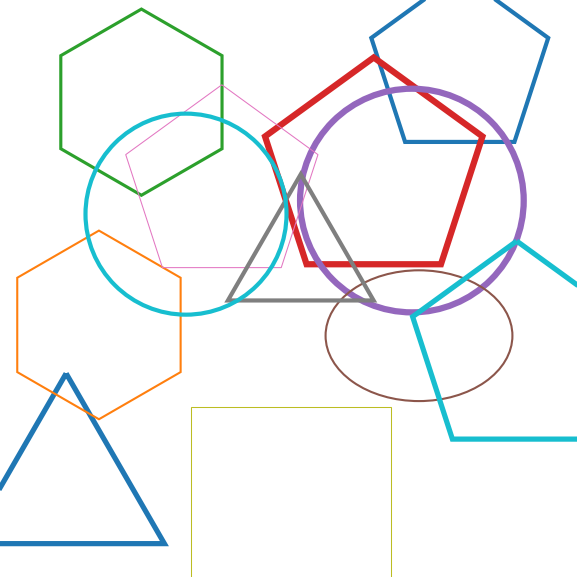[{"shape": "pentagon", "thickness": 2, "radius": 0.81, "center": [0.796, 0.884]}, {"shape": "triangle", "thickness": 2.5, "radius": 0.98, "center": [0.114, 0.156]}, {"shape": "hexagon", "thickness": 1, "radius": 0.82, "center": [0.171, 0.437]}, {"shape": "hexagon", "thickness": 1.5, "radius": 0.81, "center": [0.245, 0.822]}, {"shape": "pentagon", "thickness": 3, "radius": 0.99, "center": [0.647, 0.702]}, {"shape": "circle", "thickness": 3, "radius": 0.97, "center": [0.713, 0.652]}, {"shape": "oval", "thickness": 1, "radius": 0.81, "center": [0.726, 0.418]}, {"shape": "pentagon", "thickness": 0.5, "radius": 0.88, "center": [0.384, 0.677]}, {"shape": "triangle", "thickness": 2, "radius": 0.73, "center": [0.521, 0.552]}, {"shape": "square", "thickness": 0.5, "radius": 0.87, "center": [0.505, 0.121]}, {"shape": "circle", "thickness": 2, "radius": 0.87, "center": [0.322, 0.628]}, {"shape": "pentagon", "thickness": 2.5, "radius": 0.95, "center": [0.895, 0.392]}]